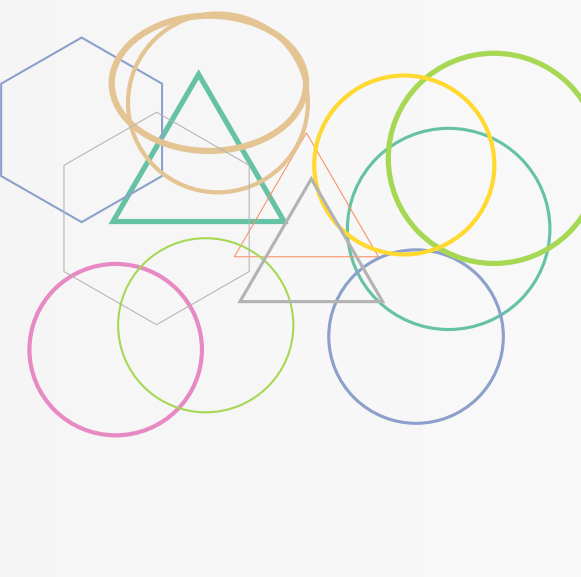[{"shape": "circle", "thickness": 1.5, "radius": 0.87, "center": [0.772, 0.603]}, {"shape": "triangle", "thickness": 2.5, "radius": 0.85, "center": [0.342, 0.701]}, {"shape": "triangle", "thickness": 0.5, "radius": 0.72, "center": [0.527, 0.626]}, {"shape": "circle", "thickness": 1.5, "radius": 0.75, "center": [0.716, 0.416]}, {"shape": "hexagon", "thickness": 1, "radius": 0.8, "center": [0.14, 0.774]}, {"shape": "circle", "thickness": 2, "radius": 0.74, "center": [0.199, 0.394]}, {"shape": "circle", "thickness": 2.5, "radius": 0.91, "center": [0.85, 0.725]}, {"shape": "circle", "thickness": 1, "radius": 0.75, "center": [0.354, 0.436]}, {"shape": "circle", "thickness": 2, "radius": 0.77, "center": [0.696, 0.713]}, {"shape": "oval", "thickness": 3, "radius": 0.84, "center": [0.359, 0.855]}, {"shape": "circle", "thickness": 2, "radius": 0.77, "center": [0.375, 0.821]}, {"shape": "hexagon", "thickness": 0.5, "radius": 0.92, "center": [0.269, 0.621]}, {"shape": "triangle", "thickness": 1.5, "radius": 0.71, "center": [0.536, 0.548]}]